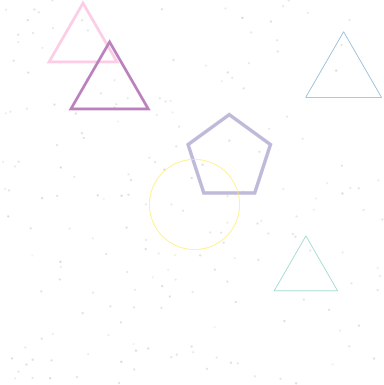[{"shape": "triangle", "thickness": 0.5, "radius": 0.48, "center": [0.795, 0.292]}, {"shape": "pentagon", "thickness": 2.5, "radius": 0.56, "center": [0.595, 0.59]}, {"shape": "triangle", "thickness": 0.5, "radius": 0.57, "center": [0.893, 0.804]}, {"shape": "triangle", "thickness": 2, "radius": 0.51, "center": [0.216, 0.89]}, {"shape": "triangle", "thickness": 2, "radius": 0.58, "center": [0.285, 0.775]}, {"shape": "circle", "thickness": 0.5, "radius": 0.59, "center": [0.505, 0.469]}]